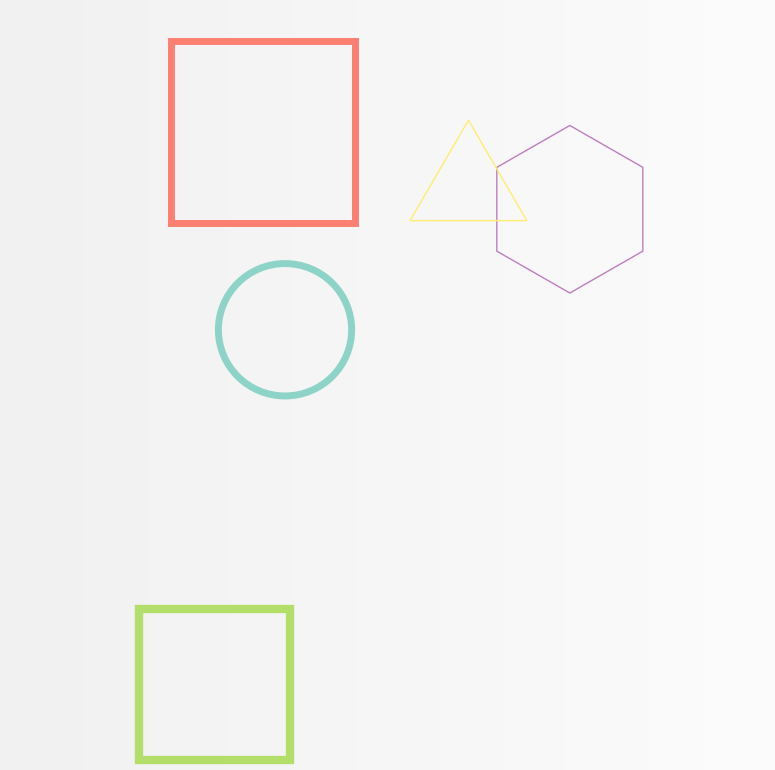[{"shape": "circle", "thickness": 2.5, "radius": 0.43, "center": [0.368, 0.572]}, {"shape": "square", "thickness": 2.5, "radius": 0.59, "center": [0.339, 0.829]}, {"shape": "square", "thickness": 3, "radius": 0.49, "center": [0.277, 0.111]}, {"shape": "hexagon", "thickness": 0.5, "radius": 0.54, "center": [0.735, 0.728]}, {"shape": "triangle", "thickness": 0.5, "radius": 0.43, "center": [0.604, 0.757]}]